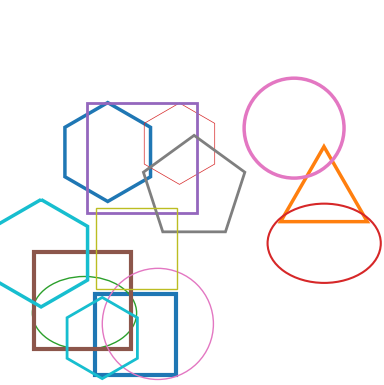[{"shape": "square", "thickness": 3, "radius": 0.53, "center": [0.351, 0.132]}, {"shape": "hexagon", "thickness": 2.5, "radius": 0.64, "center": [0.28, 0.605]}, {"shape": "triangle", "thickness": 2.5, "radius": 0.65, "center": [0.841, 0.489]}, {"shape": "oval", "thickness": 1, "radius": 0.68, "center": [0.219, 0.187]}, {"shape": "hexagon", "thickness": 0.5, "radius": 0.53, "center": [0.466, 0.627]}, {"shape": "oval", "thickness": 1.5, "radius": 0.74, "center": [0.842, 0.368]}, {"shape": "square", "thickness": 2, "radius": 0.71, "center": [0.37, 0.589]}, {"shape": "square", "thickness": 3, "radius": 0.63, "center": [0.214, 0.219]}, {"shape": "circle", "thickness": 2.5, "radius": 0.65, "center": [0.764, 0.667]}, {"shape": "circle", "thickness": 1, "radius": 0.72, "center": [0.41, 0.159]}, {"shape": "pentagon", "thickness": 2, "radius": 0.69, "center": [0.504, 0.51]}, {"shape": "square", "thickness": 1, "radius": 0.53, "center": [0.355, 0.355]}, {"shape": "hexagon", "thickness": 2.5, "radius": 0.7, "center": [0.107, 0.342]}, {"shape": "hexagon", "thickness": 2, "radius": 0.53, "center": [0.266, 0.122]}]